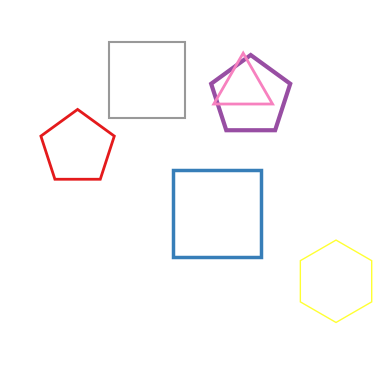[{"shape": "pentagon", "thickness": 2, "radius": 0.5, "center": [0.202, 0.616]}, {"shape": "square", "thickness": 2.5, "radius": 0.57, "center": [0.564, 0.446]}, {"shape": "pentagon", "thickness": 3, "radius": 0.54, "center": [0.651, 0.749]}, {"shape": "hexagon", "thickness": 1, "radius": 0.54, "center": [0.873, 0.269]}, {"shape": "triangle", "thickness": 2, "radius": 0.44, "center": [0.632, 0.774]}, {"shape": "square", "thickness": 1.5, "radius": 0.49, "center": [0.382, 0.791]}]